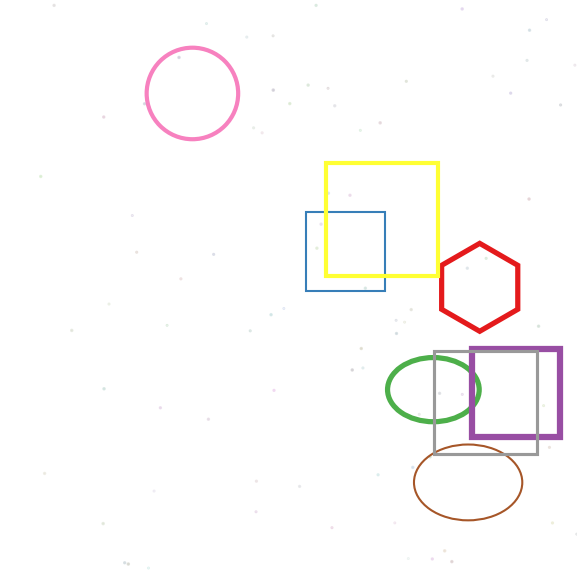[{"shape": "hexagon", "thickness": 2.5, "radius": 0.38, "center": [0.831, 0.502]}, {"shape": "square", "thickness": 1, "radius": 0.34, "center": [0.598, 0.564]}, {"shape": "oval", "thickness": 2.5, "radius": 0.4, "center": [0.75, 0.324]}, {"shape": "square", "thickness": 3, "radius": 0.38, "center": [0.894, 0.318]}, {"shape": "square", "thickness": 2, "radius": 0.49, "center": [0.661, 0.619]}, {"shape": "oval", "thickness": 1, "radius": 0.47, "center": [0.811, 0.164]}, {"shape": "circle", "thickness": 2, "radius": 0.4, "center": [0.333, 0.837]}, {"shape": "square", "thickness": 1.5, "radius": 0.45, "center": [0.84, 0.302]}]